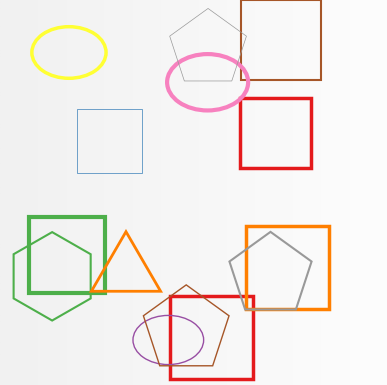[{"shape": "square", "thickness": 2.5, "radius": 0.54, "center": [0.545, 0.123]}, {"shape": "square", "thickness": 2.5, "radius": 0.46, "center": [0.712, 0.655]}, {"shape": "square", "thickness": 0.5, "radius": 0.42, "center": [0.282, 0.633]}, {"shape": "hexagon", "thickness": 1.5, "radius": 0.57, "center": [0.135, 0.282]}, {"shape": "square", "thickness": 3, "radius": 0.49, "center": [0.172, 0.337]}, {"shape": "oval", "thickness": 1, "radius": 0.46, "center": [0.434, 0.117]}, {"shape": "triangle", "thickness": 2, "radius": 0.52, "center": [0.325, 0.295]}, {"shape": "square", "thickness": 2.5, "radius": 0.53, "center": [0.742, 0.306]}, {"shape": "oval", "thickness": 2.5, "radius": 0.48, "center": [0.178, 0.864]}, {"shape": "pentagon", "thickness": 1, "radius": 0.58, "center": [0.481, 0.144]}, {"shape": "square", "thickness": 1.5, "radius": 0.52, "center": [0.725, 0.896]}, {"shape": "oval", "thickness": 3, "radius": 0.52, "center": [0.536, 0.786]}, {"shape": "pentagon", "thickness": 0.5, "radius": 0.52, "center": [0.537, 0.874]}, {"shape": "pentagon", "thickness": 1.5, "radius": 0.56, "center": [0.698, 0.286]}]